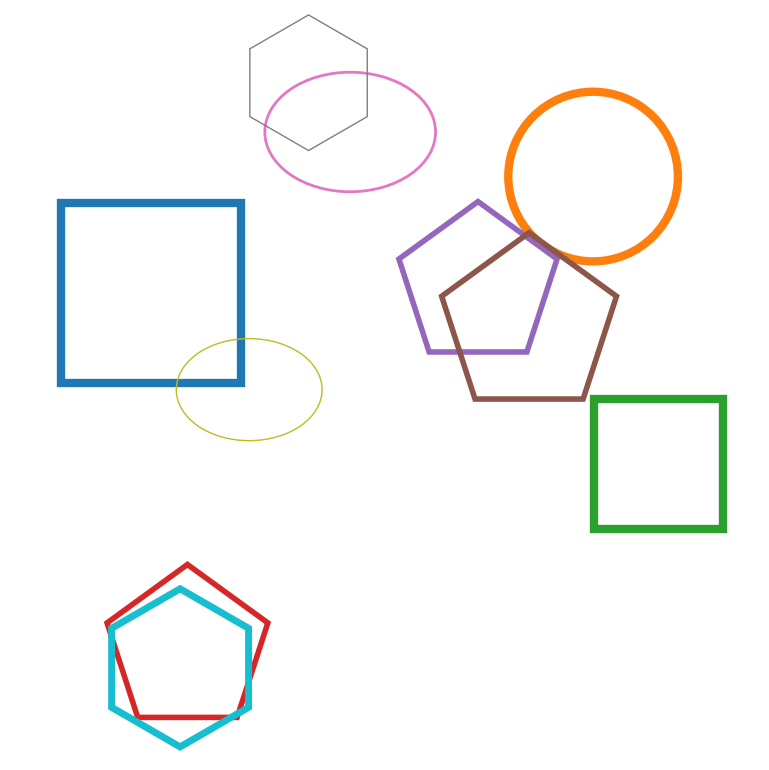[{"shape": "square", "thickness": 3, "radius": 0.58, "center": [0.196, 0.62]}, {"shape": "circle", "thickness": 3, "radius": 0.55, "center": [0.77, 0.771]}, {"shape": "square", "thickness": 3, "radius": 0.42, "center": [0.855, 0.398]}, {"shape": "pentagon", "thickness": 2, "radius": 0.55, "center": [0.243, 0.157]}, {"shape": "pentagon", "thickness": 2, "radius": 0.54, "center": [0.621, 0.63]}, {"shape": "pentagon", "thickness": 2, "radius": 0.6, "center": [0.687, 0.578]}, {"shape": "oval", "thickness": 1, "radius": 0.55, "center": [0.455, 0.829]}, {"shape": "hexagon", "thickness": 0.5, "radius": 0.44, "center": [0.401, 0.893]}, {"shape": "oval", "thickness": 0.5, "radius": 0.47, "center": [0.324, 0.494]}, {"shape": "hexagon", "thickness": 2.5, "radius": 0.51, "center": [0.234, 0.133]}]